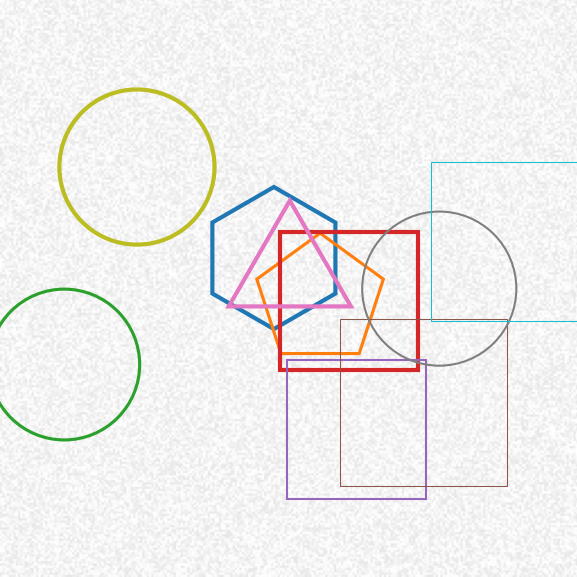[{"shape": "hexagon", "thickness": 2, "radius": 0.62, "center": [0.474, 0.552]}, {"shape": "pentagon", "thickness": 1.5, "radius": 0.58, "center": [0.554, 0.48]}, {"shape": "circle", "thickness": 1.5, "radius": 0.65, "center": [0.111, 0.368]}, {"shape": "square", "thickness": 2, "radius": 0.6, "center": [0.604, 0.478]}, {"shape": "square", "thickness": 1, "radius": 0.6, "center": [0.617, 0.255]}, {"shape": "square", "thickness": 0.5, "radius": 0.72, "center": [0.733, 0.302]}, {"shape": "triangle", "thickness": 2, "radius": 0.61, "center": [0.502, 0.53]}, {"shape": "circle", "thickness": 1, "radius": 0.67, "center": [0.761, 0.499]}, {"shape": "circle", "thickness": 2, "radius": 0.67, "center": [0.237, 0.71]}, {"shape": "square", "thickness": 0.5, "radius": 0.69, "center": [0.884, 0.581]}]